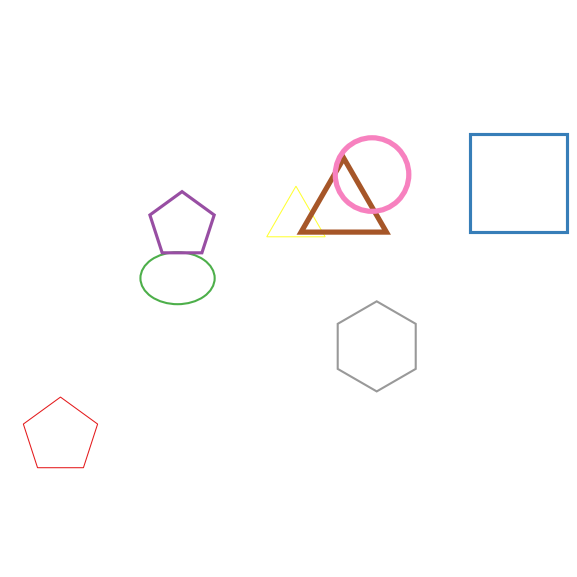[{"shape": "pentagon", "thickness": 0.5, "radius": 0.34, "center": [0.105, 0.244]}, {"shape": "square", "thickness": 1.5, "radius": 0.42, "center": [0.898, 0.682]}, {"shape": "oval", "thickness": 1, "radius": 0.32, "center": [0.307, 0.517]}, {"shape": "pentagon", "thickness": 1.5, "radius": 0.29, "center": [0.315, 0.609]}, {"shape": "triangle", "thickness": 0.5, "radius": 0.29, "center": [0.512, 0.618]}, {"shape": "triangle", "thickness": 2.5, "radius": 0.43, "center": [0.595, 0.64]}, {"shape": "circle", "thickness": 2.5, "radius": 0.32, "center": [0.644, 0.697]}, {"shape": "hexagon", "thickness": 1, "radius": 0.39, "center": [0.652, 0.399]}]